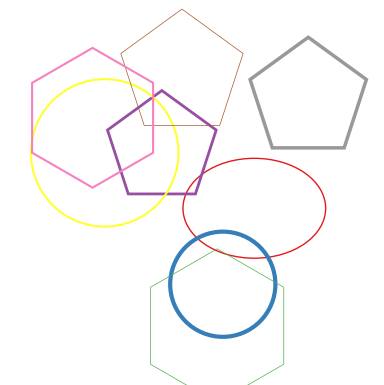[{"shape": "oval", "thickness": 1, "radius": 0.93, "center": [0.661, 0.459]}, {"shape": "circle", "thickness": 3, "radius": 0.68, "center": [0.579, 0.262]}, {"shape": "hexagon", "thickness": 0.5, "radius": 1.0, "center": [0.564, 0.154]}, {"shape": "pentagon", "thickness": 2, "radius": 0.74, "center": [0.42, 0.616]}, {"shape": "circle", "thickness": 1.5, "radius": 0.96, "center": [0.272, 0.603]}, {"shape": "pentagon", "thickness": 0.5, "radius": 0.83, "center": [0.473, 0.809]}, {"shape": "hexagon", "thickness": 1.5, "radius": 0.91, "center": [0.241, 0.694]}, {"shape": "pentagon", "thickness": 2.5, "radius": 0.79, "center": [0.801, 0.744]}]